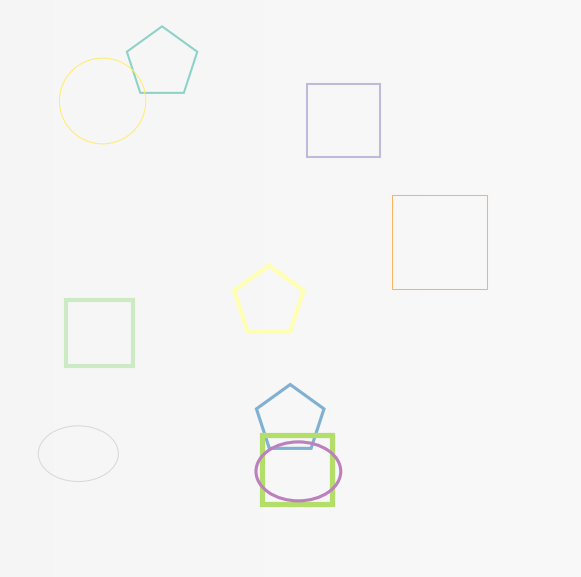[{"shape": "pentagon", "thickness": 1, "radius": 0.32, "center": [0.279, 0.89]}, {"shape": "pentagon", "thickness": 2, "radius": 0.31, "center": [0.463, 0.477]}, {"shape": "square", "thickness": 1, "radius": 0.31, "center": [0.591, 0.79]}, {"shape": "pentagon", "thickness": 1.5, "radius": 0.31, "center": [0.499, 0.272]}, {"shape": "square", "thickness": 0.5, "radius": 0.41, "center": [0.756, 0.58]}, {"shape": "square", "thickness": 2.5, "radius": 0.3, "center": [0.511, 0.186]}, {"shape": "oval", "thickness": 0.5, "radius": 0.34, "center": [0.135, 0.214]}, {"shape": "oval", "thickness": 1.5, "radius": 0.36, "center": [0.513, 0.183]}, {"shape": "square", "thickness": 2, "radius": 0.29, "center": [0.171, 0.423]}, {"shape": "circle", "thickness": 0.5, "radius": 0.37, "center": [0.177, 0.824]}]